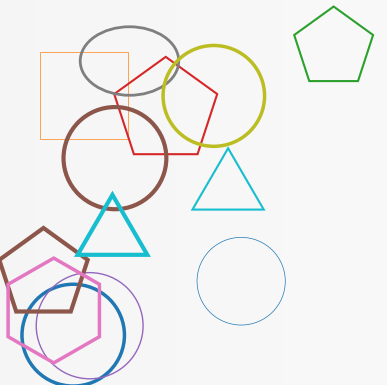[{"shape": "circle", "thickness": 0.5, "radius": 0.57, "center": [0.622, 0.27]}, {"shape": "circle", "thickness": 2.5, "radius": 0.66, "center": [0.189, 0.129]}, {"shape": "square", "thickness": 0.5, "radius": 0.57, "center": [0.217, 0.752]}, {"shape": "pentagon", "thickness": 1.5, "radius": 0.54, "center": [0.861, 0.876]}, {"shape": "pentagon", "thickness": 1.5, "radius": 0.7, "center": [0.428, 0.713]}, {"shape": "circle", "thickness": 1, "radius": 0.69, "center": [0.231, 0.154]}, {"shape": "pentagon", "thickness": 3, "radius": 0.6, "center": [0.112, 0.288]}, {"shape": "circle", "thickness": 3, "radius": 0.66, "center": [0.297, 0.589]}, {"shape": "hexagon", "thickness": 2.5, "radius": 0.68, "center": [0.139, 0.194]}, {"shape": "oval", "thickness": 2, "radius": 0.64, "center": [0.334, 0.842]}, {"shape": "circle", "thickness": 2.5, "radius": 0.65, "center": [0.552, 0.751]}, {"shape": "triangle", "thickness": 3, "radius": 0.52, "center": [0.29, 0.39]}, {"shape": "triangle", "thickness": 1.5, "radius": 0.53, "center": [0.589, 0.509]}]